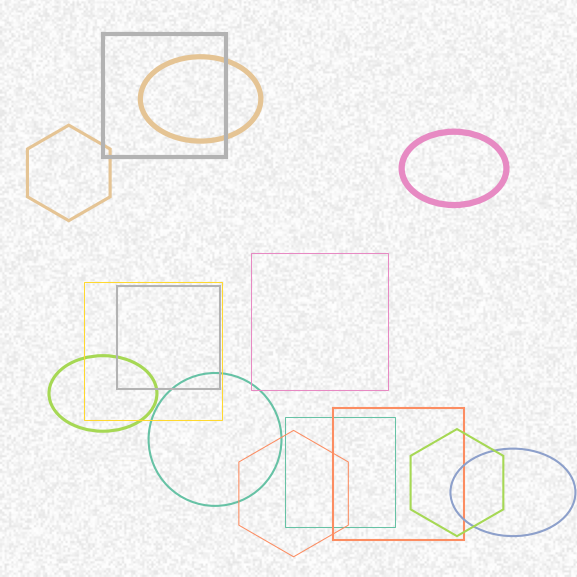[{"shape": "circle", "thickness": 1, "radius": 0.58, "center": [0.372, 0.238]}, {"shape": "square", "thickness": 0.5, "radius": 0.48, "center": [0.589, 0.182]}, {"shape": "hexagon", "thickness": 0.5, "radius": 0.55, "center": [0.508, 0.144]}, {"shape": "square", "thickness": 1, "radius": 0.57, "center": [0.69, 0.178]}, {"shape": "oval", "thickness": 1, "radius": 0.54, "center": [0.888, 0.147]}, {"shape": "oval", "thickness": 3, "radius": 0.45, "center": [0.786, 0.708]}, {"shape": "square", "thickness": 0.5, "radius": 0.59, "center": [0.553, 0.442]}, {"shape": "oval", "thickness": 1.5, "radius": 0.47, "center": [0.178, 0.318]}, {"shape": "hexagon", "thickness": 1, "radius": 0.46, "center": [0.791, 0.163]}, {"shape": "square", "thickness": 0.5, "radius": 0.6, "center": [0.265, 0.391]}, {"shape": "hexagon", "thickness": 1.5, "radius": 0.41, "center": [0.119, 0.7]}, {"shape": "oval", "thickness": 2.5, "radius": 0.52, "center": [0.347, 0.828]}, {"shape": "square", "thickness": 1, "radius": 0.45, "center": [0.293, 0.415]}, {"shape": "square", "thickness": 2, "radius": 0.53, "center": [0.285, 0.833]}]